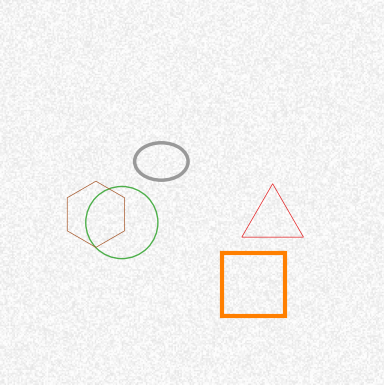[{"shape": "triangle", "thickness": 0.5, "radius": 0.46, "center": [0.708, 0.43]}, {"shape": "circle", "thickness": 1, "radius": 0.47, "center": [0.316, 0.422]}, {"shape": "square", "thickness": 3, "radius": 0.41, "center": [0.659, 0.262]}, {"shape": "hexagon", "thickness": 0.5, "radius": 0.43, "center": [0.249, 0.443]}, {"shape": "oval", "thickness": 2.5, "radius": 0.35, "center": [0.419, 0.581]}]